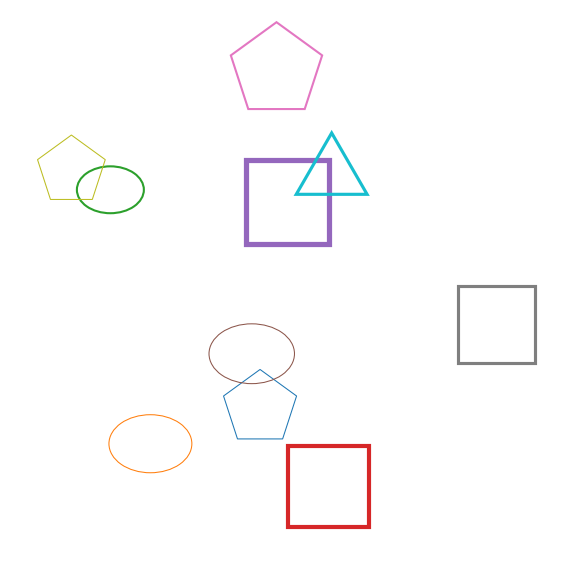[{"shape": "pentagon", "thickness": 0.5, "radius": 0.33, "center": [0.45, 0.293]}, {"shape": "oval", "thickness": 0.5, "radius": 0.36, "center": [0.26, 0.231]}, {"shape": "oval", "thickness": 1, "radius": 0.29, "center": [0.191, 0.671]}, {"shape": "square", "thickness": 2, "radius": 0.35, "center": [0.568, 0.157]}, {"shape": "square", "thickness": 2.5, "radius": 0.36, "center": [0.498, 0.65]}, {"shape": "oval", "thickness": 0.5, "radius": 0.37, "center": [0.436, 0.387]}, {"shape": "pentagon", "thickness": 1, "radius": 0.42, "center": [0.479, 0.878]}, {"shape": "square", "thickness": 1.5, "radius": 0.33, "center": [0.86, 0.437]}, {"shape": "pentagon", "thickness": 0.5, "radius": 0.31, "center": [0.124, 0.704]}, {"shape": "triangle", "thickness": 1.5, "radius": 0.35, "center": [0.574, 0.698]}]